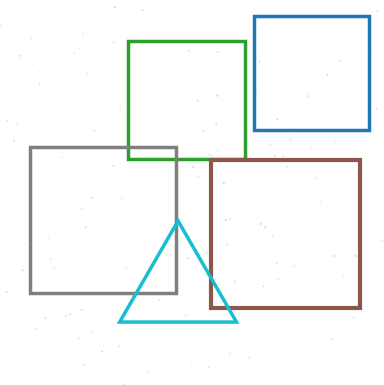[{"shape": "square", "thickness": 2.5, "radius": 0.74, "center": [0.809, 0.811]}, {"shape": "square", "thickness": 2.5, "radius": 0.76, "center": [0.485, 0.74]}, {"shape": "square", "thickness": 3, "radius": 0.96, "center": [0.741, 0.393]}, {"shape": "square", "thickness": 2.5, "radius": 0.94, "center": [0.267, 0.429]}, {"shape": "triangle", "thickness": 2.5, "radius": 0.88, "center": [0.462, 0.251]}]